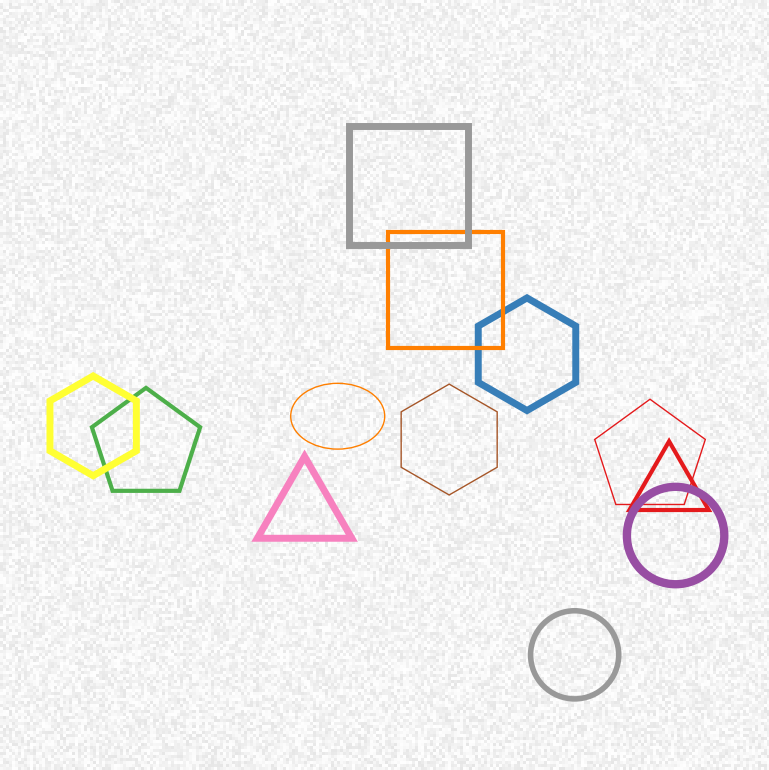[{"shape": "triangle", "thickness": 1.5, "radius": 0.3, "center": [0.869, 0.367]}, {"shape": "pentagon", "thickness": 0.5, "radius": 0.38, "center": [0.844, 0.406]}, {"shape": "hexagon", "thickness": 2.5, "radius": 0.37, "center": [0.684, 0.54]}, {"shape": "pentagon", "thickness": 1.5, "radius": 0.37, "center": [0.19, 0.422]}, {"shape": "circle", "thickness": 3, "radius": 0.32, "center": [0.877, 0.305]}, {"shape": "oval", "thickness": 0.5, "radius": 0.31, "center": [0.439, 0.459]}, {"shape": "square", "thickness": 1.5, "radius": 0.37, "center": [0.579, 0.623]}, {"shape": "hexagon", "thickness": 2.5, "radius": 0.32, "center": [0.121, 0.447]}, {"shape": "hexagon", "thickness": 0.5, "radius": 0.36, "center": [0.583, 0.429]}, {"shape": "triangle", "thickness": 2.5, "radius": 0.35, "center": [0.396, 0.336]}, {"shape": "circle", "thickness": 2, "radius": 0.29, "center": [0.746, 0.15]}, {"shape": "square", "thickness": 2.5, "radius": 0.39, "center": [0.531, 0.759]}]